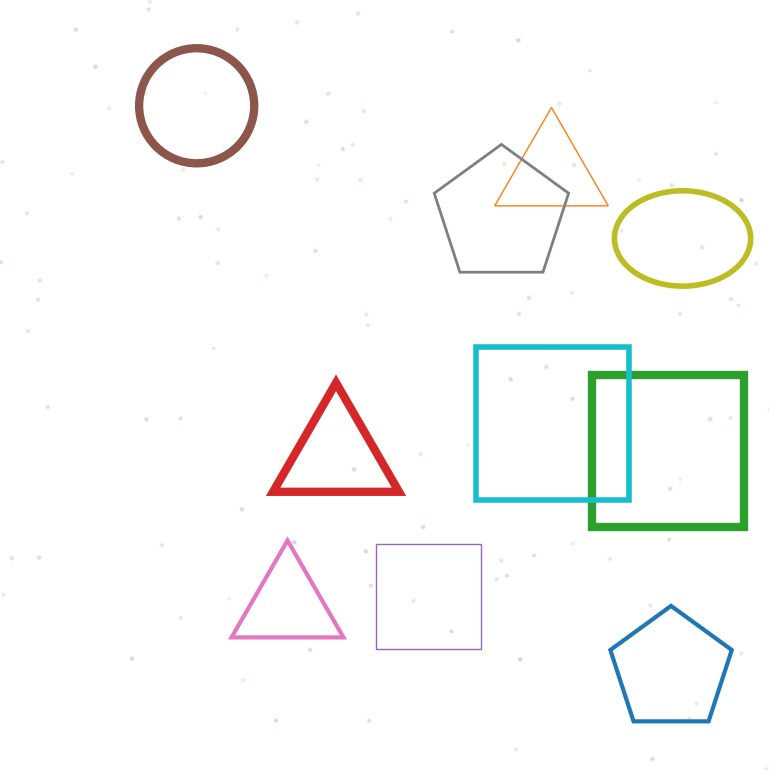[{"shape": "pentagon", "thickness": 1.5, "radius": 0.41, "center": [0.872, 0.13]}, {"shape": "triangle", "thickness": 0.5, "radius": 0.43, "center": [0.716, 0.775]}, {"shape": "square", "thickness": 3, "radius": 0.49, "center": [0.868, 0.414]}, {"shape": "triangle", "thickness": 3, "radius": 0.47, "center": [0.436, 0.409]}, {"shape": "square", "thickness": 0.5, "radius": 0.34, "center": [0.557, 0.225]}, {"shape": "circle", "thickness": 3, "radius": 0.37, "center": [0.255, 0.863]}, {"shape": "triangle", "thickness": 1.5, "radius": 0.42, "center": [0.373, 0.214]}, {"shape": "pentagon", "thickness": 1, "radius": 0.46, "center": [0.651, 0.721]}, {"shape": "oval", "thickness": 2, "radius": 0.44, "center": [0.886, 0.69]}, {"shape": "square", "thickness": 2, "radius": 0.5, "center": [0.718, 0.45]}]